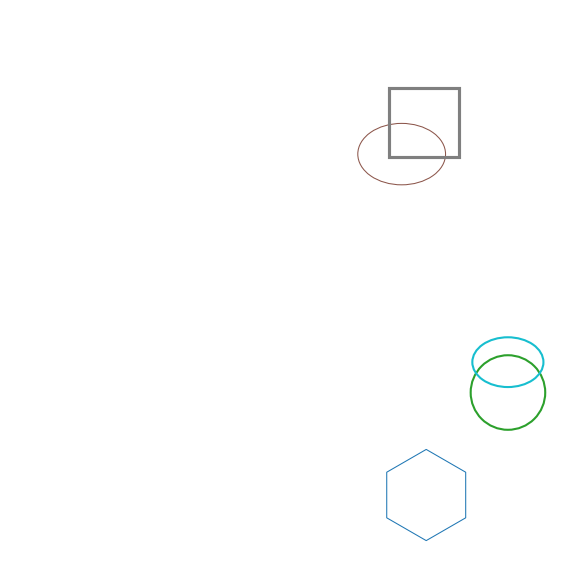[{"shape": "hexagon", "thickness": 0.5, "radius": 0.39, "center": [0.738, 0.142]}, {"shape": "circle", "thickness": 1, "radius": 0.32, "center": [0.88, 0.319]}, {"shape": "oval", "thickness": 0.5, "radius": 0.38, "center": [0.696, 0.732]}, {"shape": "square", "thickness": 1.5, "radius": 0.3, "center": [0.734, 0.787]}, {"shape": "oval", "thickness": 1, "radius": 0.31, "center": [0.879, 0.372]}]